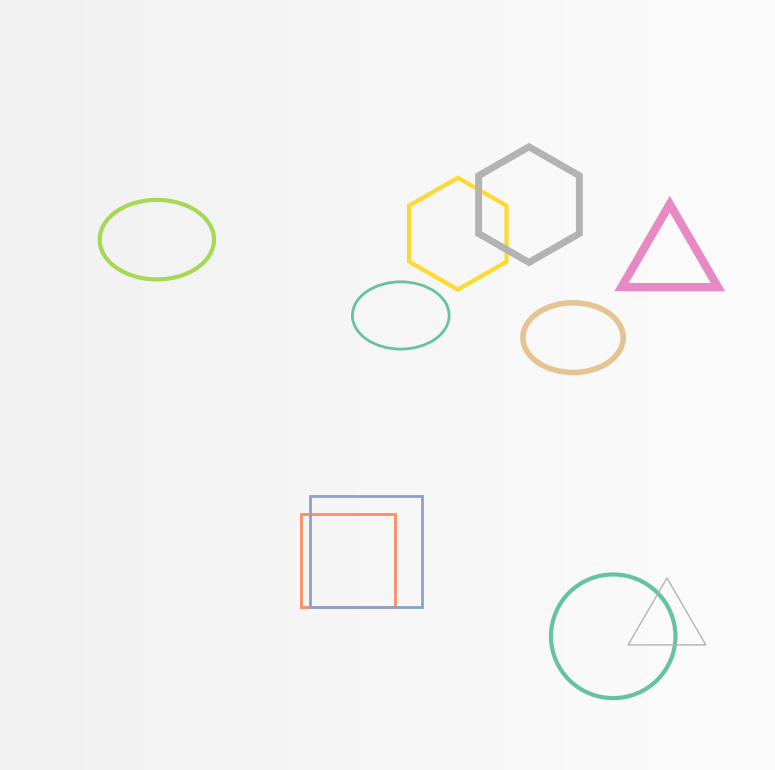[{"shape": "circle", "thickness": 1.5, "radius": 0.4, "center": [0.791, 0.174]}, {"shape": "oval", "thickness": 1, "radius": 0.31, "center": [0.517, 0.59]}, {"shape": "square", "thickness": 1, "radius": 0.3, "center": [0.449, 0.272]}, {"shape": "square", "thickness": 1, "radius": 0.36, "center": [0.472, 0.284]}, {"shape": "triangle", "thickness": 3, "radius": 0.36, "center": [0.864, 0.663]}, {"shape": "oval", "thickness": 1.5, "radius": 0.37, "center": [0.202, 0.689]}, {"shape": "hexagon", "thickness": 1.5, "radius": 0.36, "center": [0.591, 0.697]}, {"shape": "oval", "thickness": 2, "radius": 0.32, "center": [0.739, 0.562]}, {"shape": "triangle", "thickness": 0.5, "radius": 0.29, "center": [0.861, 0.191]}, {"shape": "hexagon", "thickness": 2.5, "radius": 0.38, "center": [0.683, 0.734]}]